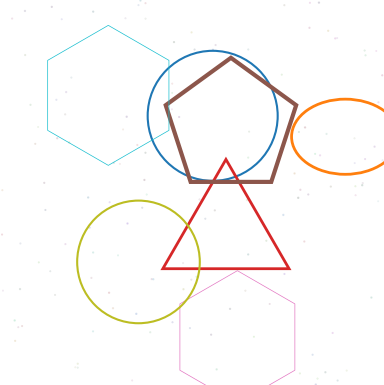[{"shape": "circle", "thickness": 1.5, "radius": 0.84, "center": [0.552, 0.699]}, {"shape": "oval", "thickness": 2, "radius": 0.7, "center": [0.897, 0.645]}, {"shape": "triangle", "thickness": 2, "radius": 0.95, "center": [0.587, 0.397]}, {"shape": "pentagon", "thickness": 3, "radius": 0.89, "center": [0.6, 0.672]}, {"shape": "hexagon", "thickness": 0.5, "radius": 0.86, "center": [0.617, 0.125]}, {"shape": "circle", "thickness": 1.5, "radius": 0.8, "center": [0.36, 0.32]}, {"shape": "hexagon", "thickness": 0.5, "radius": 0.91, "center": [0.281, 0.752]}]